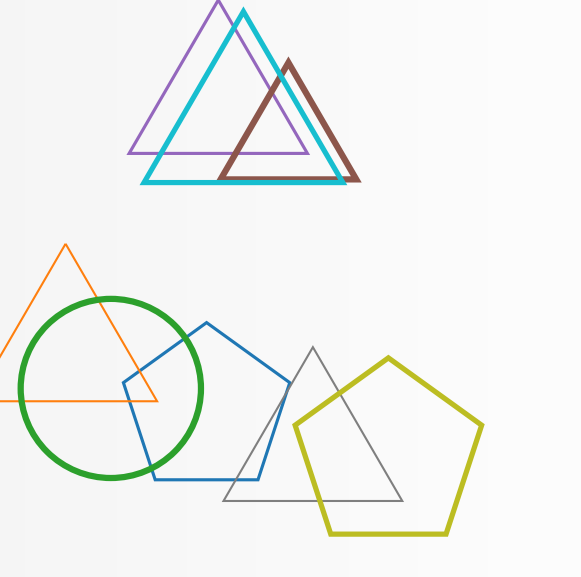[{"shape": "pentagon", "thickness": 1.5, "radius": 0.75, "center": [0.355, 0.29]}, {"shape": "triangle", "thickness": 1, "radius": 0.91, "center": [0.113, 0.395]}, {"shape": "circle", "thickness": 3, "radius": 0.78, "center": [0.191, 0.327]}, {"shape": "triangle", "thickness": 1.5, "radius": 0.89, "center": [0.376, 0.822]}, {"shape": "triangle", "thickness": 3, "radius": 0.67, "center": [0.496, 0.756]}, {"shape": "triangle", "thickness": 1, "radius": 0.89, "center": [0.538, 0.22]}, {"shape": "pentagon", "thickness": 2.5, "radius": 0.84, "center": [0.668, 0.211]}, {"shape": "triangle", "thickness": 2.5, "radius": 0.99, "center": [0.419, 0.782]}]